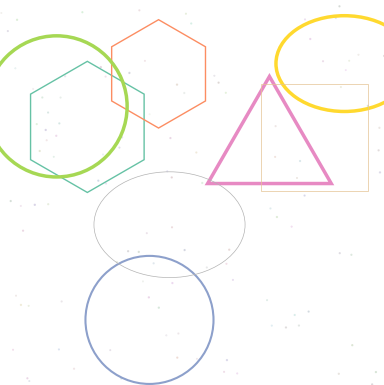[{"shape": "hexagon", "thickness": 1, "radius": 0.85, "center": [0.227, 0.67]}, {"shape": "hexagon", "thickness": 1, "radius": 0.7, "center": [0.412, 0.808]}, {"shape": "circle", "thickness": 1.5, "radius": 0.83, "center": [0.388, 0.169]}, {"shape": "triangle", "thickness": 2.5, "radius": 0.93, "center": [0.7, 0.616]}, {"shape": "circle", "thickness": 2.5, "radius": 0.92, "center": [0.147, 0.724]}, {"shape": "oval", "thickness": 2.5, "radius": 0.89, "center": [0.894, 0.835]}, {"shape": "square", "thickness": 0.5, "radius": 0.69, "center": [0.817, 0.642]}, {"shape": "oval", "thickness": 0.5, "radius": 0.98, "center": [0.44, 0.416]}]